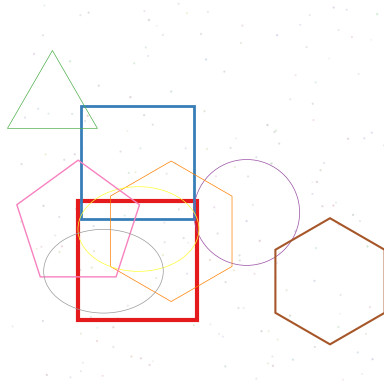[{"shape": "square", "thickness": 3, "radius": 0.78, "center": [0.357, 0.324]}, {"shape": "square", "thickness": 2, "radius": 0.73, "center": [0.357, 0.578]}, {"shape": "triangle", "thickness": 0.5, "radius": 0.67, "center": [0.136, 0.734]}, {"shape": "circle", "thickness": 0.5, "radius": 0.69, "center": [0.641, 0.448]}, {"shape": "hexagon", "thickness": 0.5, "radius": 0.91, "center": [0.445, 0.399]}, {"shape": "oval", "thickness": 0.5, "radius": 0.79, "center": [0.36, 0.405]}, {"shape": "hexagon", "thickness": 1.5, "radius": 0.82, "center": [0.857, 0.269]}, {"shape": "pentagon", "thickness": 1, "radius": 0.84, "center": [0.203, 0.416]}, {"shape": "oval", "thickness": 0.5, "radius": 0.78, "center": [0.269, 0.296]}]